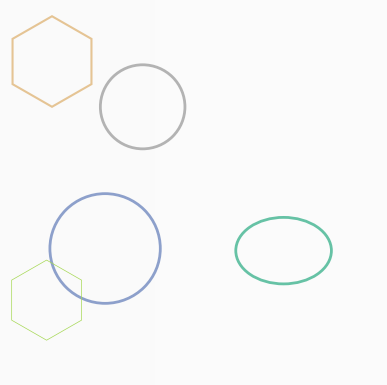[{"shape": "oval", "thickness": 2, "radius": 0.62, "center": [0.732, 0.349]}, {"shape": "circle", "thickness": 2, "radius": 0.71, "center": [0.271, 0.355]}, {"shape": "hexagon", "thickness": 0.5, "radius": 0.52, "center": [0.12, 0.22]}, {"shape": "hexagon", "thickness": 1.5, "radius": 0.59, "center": [0.134, 0.84]}, {"shape": "circle", "thickness": 2, "radius": 0.55, "center": [0.368, 0.723]}]